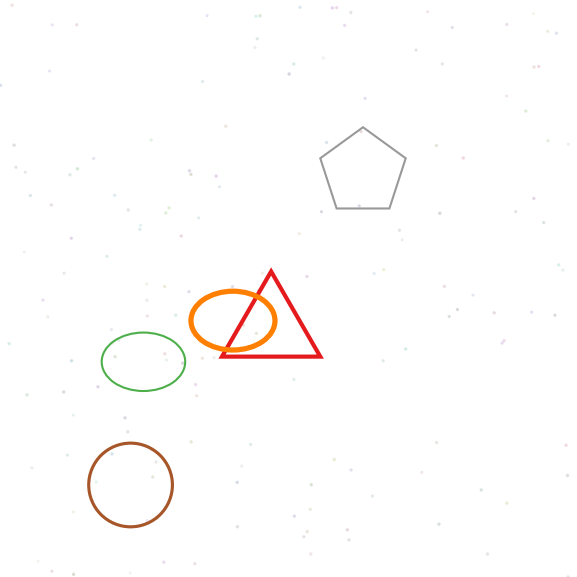[{"shape": "triangle", "thickness": 2, "radius": 0.49, "center": [0.469, 0.431]}, {"shape": "oval", "thickness": 1, "radius": 0.36, "center": [0.248, 0.373]}, {"shape": "oval", "thickness": 2.5, "radius": 0.36, "center": [0.403, 0.444]}, {"shape": "circle", "thickness": 1.5, "radius": 0.36, "center": [0.226, 0.159]}, {"shape": "pentagon", "thickness": 1, "radius": 0.39, "center": [0.629, 0.701]}]